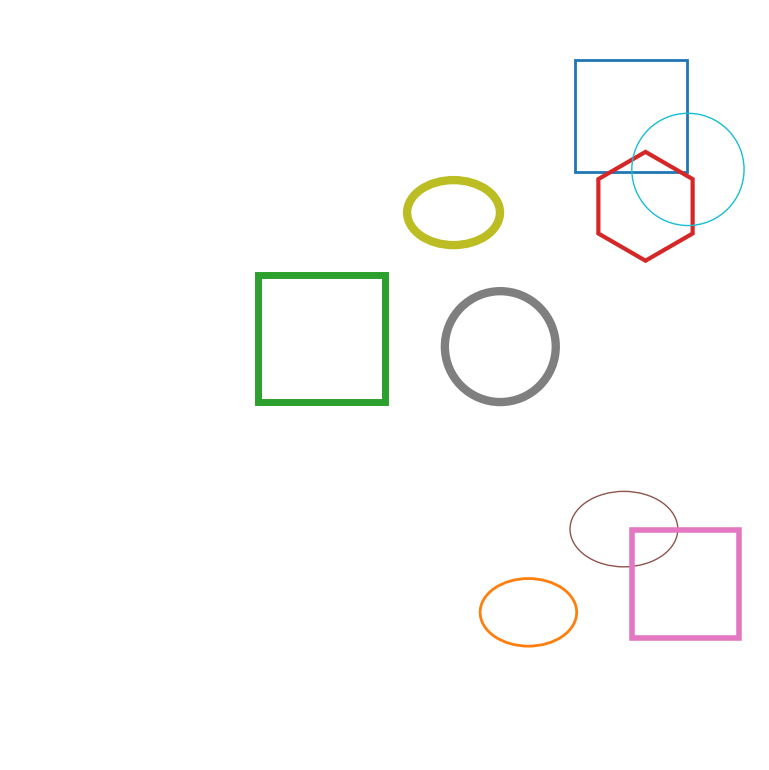[{"shape": "square", "thickness": 1, "radius": 0.37, "center": [0.819, 0.849]}, {"shape": "oval", "thickness": 1, "radius": 0.31, "center": [0.686, 0.205]}, {"shape": "square", "thickness": 2.5, "radius": 0.41, "center": [0.418, 0.561]}, {"shape": "hexagon", "thickness": 1.5, "radius": 0.35, "center": [0.838, 0.732]}, {"shape": "oval", "thickness": 0.5, "radius": 0.35, "center": [0.81, 0.313]}, {"shape": "square", "thickness": 2, "radius": 0.35, "center": [0.89, 0.241]}, {"shape": "circle", "thickness": 3, "radius": 0.36, "center": [0.65, 0.55]}, {"shape": "oval", "thickness": 3, "radius": 0.3, "center": [0.589, 0.724]}, {"shape": "circle", "thickness": 0.5, "radius": 0.36, "center": [0.893, 0.78]}]